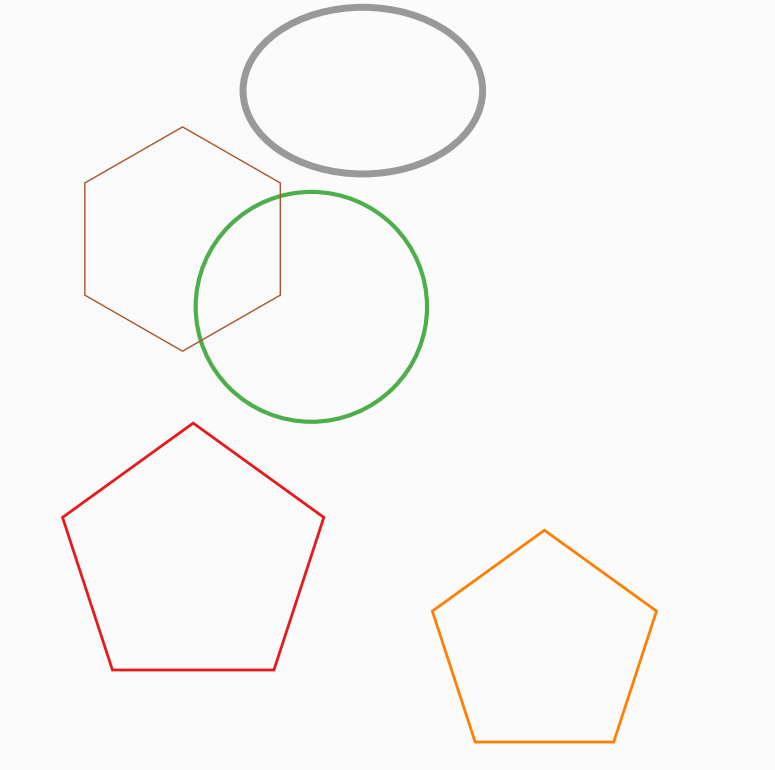[{"shape": "pentagon", "thickness": 1, "radius": 0.89, "center": [0.249, 0.273]}, {"shape": "circle", "thickness": 1.5, "radius": 0.75, "center": [0.402, 0.602]}, {"shape": "pentagon", "thickness": 1, "radius": 0.76, "center": [0.702, 0.159]}, {"shape": "hexagon", "thickness": 0.5, "radius": 0.73, "center": [0.236, 0.69]}, {"shape": "oval", "thickness": 2.5, "radius": 0.77, "center": [0.468, 0.882]}]